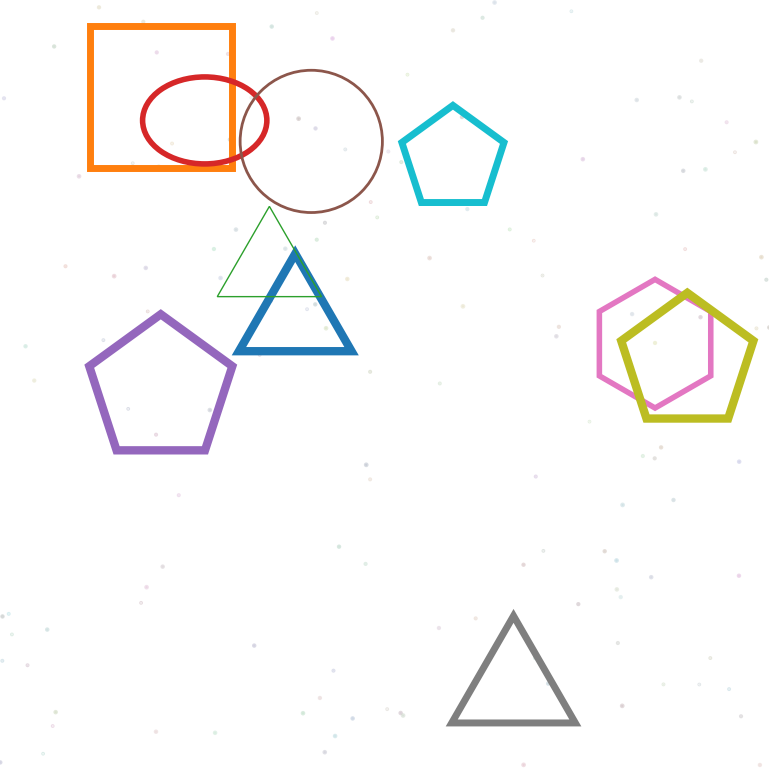[{"shape": "triangle", "thickness": 3, "radius": 0.42, "center": [0.383, 0.586]}, {"shape": "square", "thickness": 2.5, "radius": 0.46, "center": [0.209, 0.874]}, {"shape": "triangle", "thickness": 0.5, "radius": 0.39, "center": [0.35, 0.654]}, {"shape": "oval", "thickness": 2, "radius": 0.4, "center": [0.266, 0.844]}, {"shape": "pentagon", "thickness": 3, "radius": 0.49, "center": [0.209, 0.494]}, {"shape": "circle", "thickness": 1, "radius": 0.46, "center": [0.404, 0.816]}, {"shape": "hexagon", "thickness": 2, "radius": 0.42, "center": [0.851, 0.554]}, {"shape": "triangle", "thickness": 2.5, "radius": 0.46, "center": [0.667, 0.107]}, {"shape": "pentagon", "thickness": 3, "radius": 0.45, "center": [0.893, 0.529]}, {"shape": "pentagon", "thickness": 2.5, "radius": 0.35, "center": [0.588, 0.793]}]